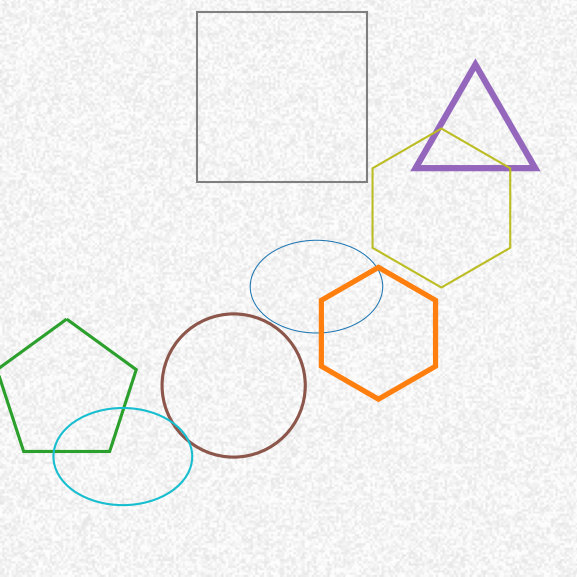[{"shape": "oval", "thickness": 0.5, "radius": 0.57, "center": [0.548, 0.503]}, {"shape": "hexagon", "thickness": 2.5, "radius": 0.57, "center": [0.655, 0.422]}, {"shape": "pentagon", "thickness": 1.5, "radius": 0.63, "center": [0.115, 0.32]}, {"shape": "triangle", "thickness": 3, "radius": 0.6, "center": [0.823, 0.768]}, {"shape": "circle", "thickness": 1.5, "radius": 0.62, "center": [0.405, 0.332]}, {"shape": "square", "thickness": 1, "radius": 0.73, "center": [0.488, 0.831]}, {"shape": "hexagon", "thickness": 1, "radius": 0.69, "center": [0.764, 0.639]}, {"shape": "oval", "thickness": 1, "radius": 0.6, "center": [0.213, 0.209]}]